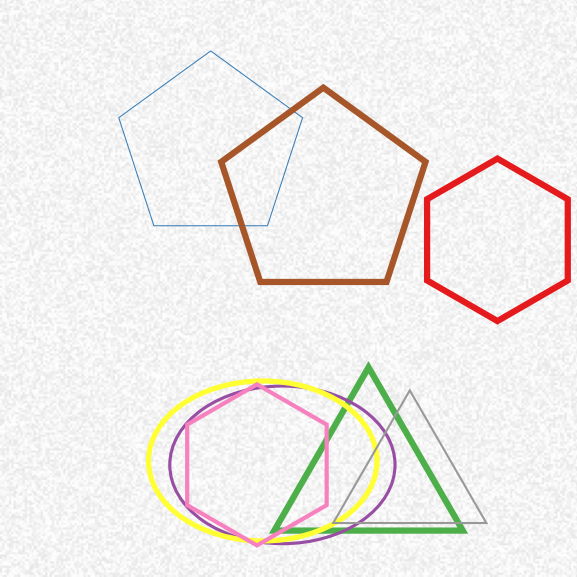[{"shape": "hexagon", "thickness": 3, "radius": 0.7, "center": [0.861, 0.584]}, {"shape": "pentagon", "thickness": 0.5, "radius": 0.84, "center": [0.365, 0.744]}, {"shape": "triangle", "thickness": 3, "radius": 0.94, "center": [0.638, 0.175]}, {"shape": "oval", "thickness": 1.5, "radius": 0.98, "center": [0.489, 0.194]}, {"shape": "oval", "thickness": 2.5, "radius": 0.99, "center": [0.455, 0.201]}, {"shape": "pentagon", "thickness": 3, "radius": 0.93, "center": [0.56, 0.661]}, {"shape": "hexagon", "thickness": 2, "radius": 0.7, "center": [0.445, 0.194]}, {"shape": "triangle", "thickness": 1, "radius": 0.77, "center": [0.71, 0.17]}]